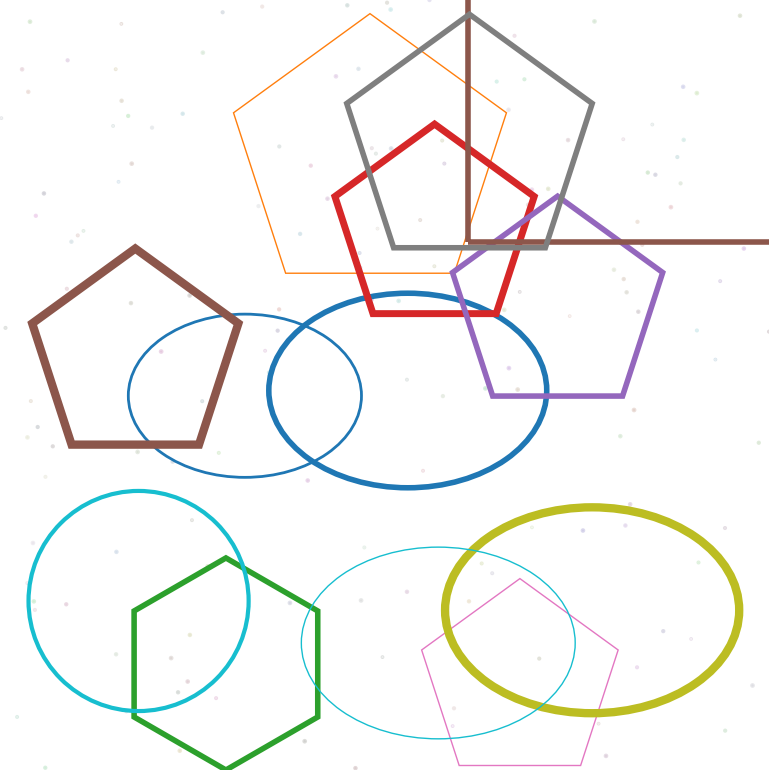[{"shape": "oval", "thickness": 1, "radius": 0.76, "center": [0.318, 0.486]}, {"shape": "oval", "thickness": 2, "radius": 0.9, "center": [0.53, 0.493]}, {"shape": "pentagon", "thickness": 0.5, "radius": 0.93, "center": [0.48, 0.796]}, {"shape": "hexagon", "thickness": 2, "radius": 0.69, "center": [0.293, 0.138]}, {"shape": "pentagon", "thickness": 2.5, "radius": 0.68, "center": [0.564, 0.703]}, {"shape": "pentagon", "thickness": 2, "radius": 0.72, "center": [0.724, 0.602]}, {"shape": "square", "thickness": 2, "radius": 0.98, "center": [0.804, 0.882]}, {"shape": "pentagon", "thickness": 3, "radius": 0.7, "center": [0.176, 0.536]}, {"shape": "pentagon", "thickness": 0.5, "radius": 0.67, "center": [0.675, 0.114]}, {"shape": "pentagon", "thickness": 2, "radius": 0.84, "center": [0.61, 0.814]}, {"shape": "oval", "thickness": 3, "radius": 0.95, "center": [0.769, 0.207]}, {"shape": "oval", "thickness": 0.5, "radius": 0.89, "center": [0.569, 0.165]}, {"shape": "circle", "thickness": 1.5, "radius": 0.71, "center": [0.18, 0.219]}]